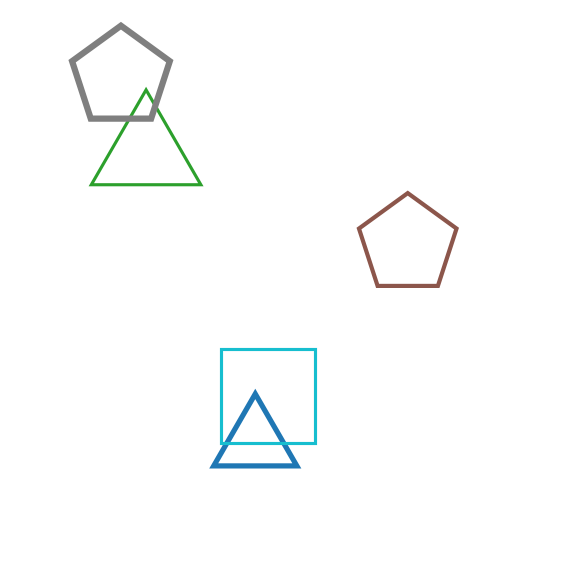[{"shape": "triangle", "thickness": 2.5, "radius": 0.42, "center": [0.442, 0.234]}, {"shape": "triangle", "thickness": 1.5, "radius": 0.55, "center": [0.253, 0.734]}, {"shape": "pentagon", "thickness": 2, "radius": 0.44, "center": [0.706, 0.576]}, {"shape": "pentagon", "thickness": 3, "radius": 0.44, "center": [0.209, 0.866]}, {"shape": "square", "thickness": 1.5, "radius": 0.41, "center": [0.464, 0.313]}]